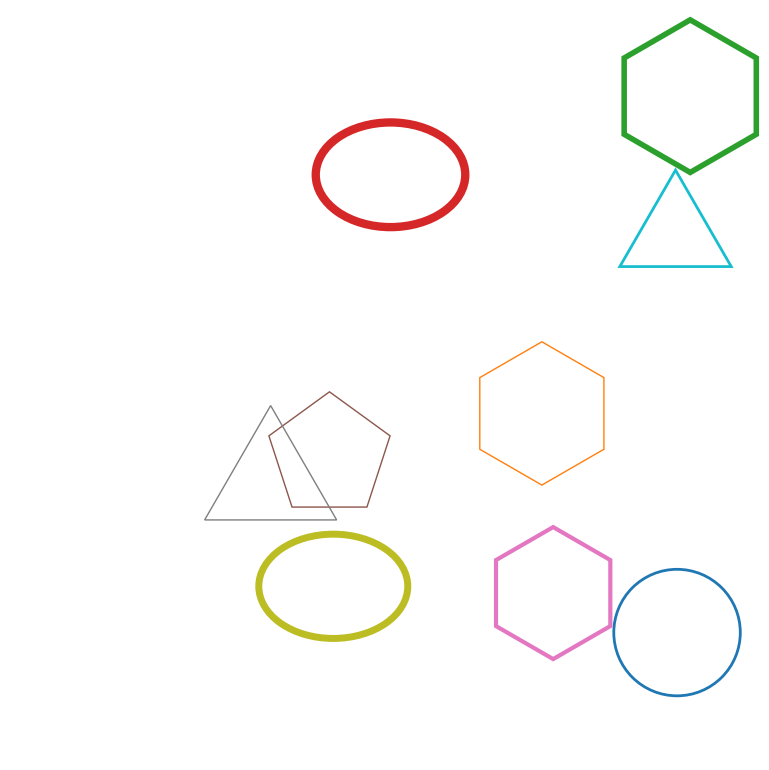[{"shape": "circle", "thickness": 1, "radius": 0.41, "center": [0.879, 0.178]}, {"shape": "hexagon", "thickness": 0.5, "radius": 0.47, "center": [0.704, 0.463]}, {"shape": "hexagon", "thickness": 2, "radius": 0.5, "center": [0.896, 0.875]}, {"shape": "oval", "thickness": 3, "radius": 0.49, "center": [0.507, 0.773]}, {"shape": "pentagon", "thickness": 0.5, "radius": 0.41, "center": [0.428, 0.408]}, {"shape": "hexagon", "thickness": 1.5, "radius": 0.43, "center": [0.718, 0.23]}, {"shape": "triangle", "thickness": 0.5, "radius": 0.49, "center": [0.351, 0.374]}, {"shape": "oval", "thickness": 2.5, "radius": 0.48, "center": [0.433, 0.239]}, {"shape": "triangle", "thickness": 1, "radius": 0.42, "center": [0.877, 0.696]}]